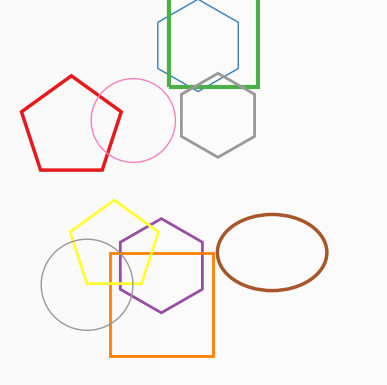[{"shape": "pentagon", "thickness": 2.5, "radius": 0.68, "center": [0.184, 0.668]}, {"shape": "hexagon", "thickness": 1, "radius": 0.6, "center": [0.511, 0.882]}, {"shape": "square", "thickness": 3, "radius": 0.57, "center": [0.55, 0.889]}, {"shape": "hexagon", "thickness": 2, "radius": 0.61, "center": [0.416, 0.31]}, {"shape": "square", "thickness": 2, "radius": 0.67, "center": [0.417, 0.208]}, {"shape": "pentagon", "thickness": 2, "radius": 0.6, "center": [0.295, 0.36]}, {"shape": "oval", "thickness": 2.5, "radius": 0.71, "center": [0.702, 0.344]}, {"shape": "circle", "thickness": 1, "radius": 0.54, "center": [0.344, 0.687]}, {"shape": "hexagon", "thickness": 2, "radius": 0.55, "center": [0.563, 0.7]}, {"shape": "circle", "thickness": 1, "radius": 0.59, "center": [0.225, 0.26]}]